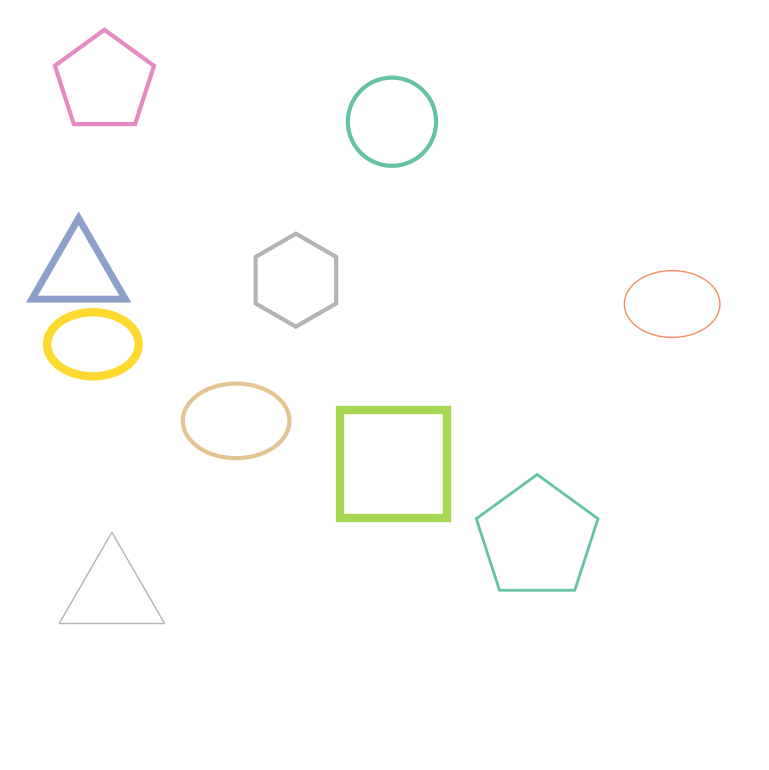[{"shape": "circle", "thickness": 1.5, "radius": 0.29, "center": [0.509, 0.842]}, {"shape": "pentagon", "thickness": 1, "radius": 0.42, "center": [0.698, 0.301]}, {"shape": "oval", "thickness": 0.5, "radius": 0.31, "center": [0.873, 0.605]}, {"shape": "triangle", "thickness": 2.5, "radius": 0.35, "center": [0.102, 0.647]}, {"shape": "pentagon", "thickness": 1.5, "radius": 0.34, "center": [0.136, 0.894]}, {"shape": "square", "thickness": 3, "radius": 0.35, "center": [0.511, 0.397]}, {"shape": "oval", "thickness": 3, "radius": 0.3, "center": [0.121, 0.553]}, {"shape": "oval", "thickness": 1.5, "radius": 0.35, "center": [0.307, 0.453]}, {"shape": "triangle", "thickness": 0.5, "radius": 0.4, "center": [0.145, 0.23]}, {"shape": "hexagon", "thickness": 1.5, "radius": 0.3, "center": [0.384, 0.636]}]